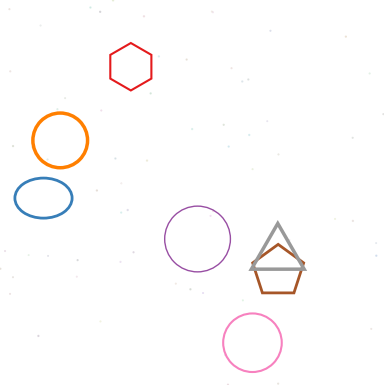[{"shape": "hexagon", "thickness": 1.5, "radius": 0.31, "center": [0.34, 0.827]}, {"shape": "oval", "thickness": 2, "radius": 0.37, "center": [0.113, 0.485]}, {"shape": "circle", "thickness": 1, "radius": 0.43, "center": [0.513, 0.379]}, {"shape": "circle", "thickness": 2.5, "radius": 0.36, "center": [0.156, 0.635]}, {"shape": "pentagon", "thickness": 2, "radius": 0.35, "center": [0.723, 0.296]}, {"shape": "circle", "thickness": 1.5, "radius": 0.38, "center": [0.656, 0.11]}, {"shape": "triangle", "thickness": 2.5, "radius": 0.4, "center": [0.722, 0.34]}]